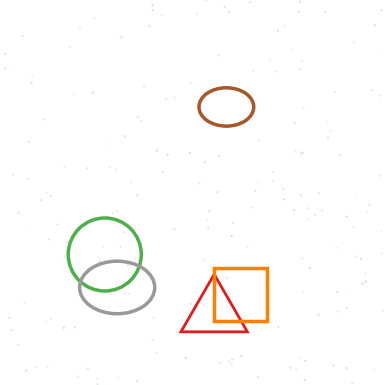[{"shape": "triangle", "thickness": 2, "radius": 0.5, "center": [0.556, 0.188]}, {"shape": "circle", "thickness": 2.5, "radius": 0.47, "center": [0.272, 0.339]}, {"shape": "square", "thickness": 2.5, "radius": 0.34, "center": [0.625, 0.234]}, {"shape": "oval", "thickness": 2.5, "radius": 0.36, "center": [0.588, 0.722]}, {"shape": "oval", "thickness": 2.5, "radius": 0.49, "center": [0.304, 0.253]}]